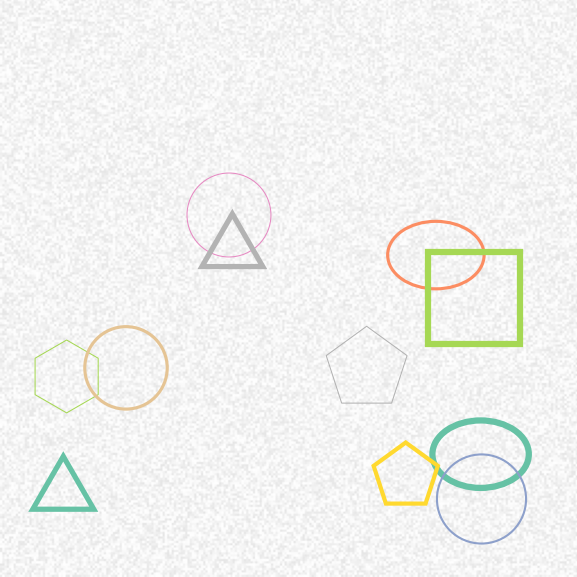[{"shape": "triangle", "thickness": 2.5, "radius": 0.31, "center": [0.11, 0.148]}, {"shape": "oval", "thickness": 3, "radius": 0.42, "center": [0.832, 0.213]}, {"shape": "oval", "thickness": 1.5, "radius": 0.42, "center": [0.755, 0.557]}, {"shape": "circle", "thickness": 1, "radius": 0.39, "center": [0.834, 0.135]}, {"shape": "circle", "thickness": 0.5, "radius": 0.36, "center": [0.396, 0.627]}, {"shape": "hexagon", "thickness": 0.5, "radius": 0.32, "center": [0.115, 0.347]}, {"shape": "square", "thickness": 3, "radius": 0.4, "center": [0.821, 0.483]}, {"shape": "pentagon", "thickness": 2, "radius": 0.29, "center": [0.703, 0.174]}, {"shape": "circle", "thickness": 1.5, "radius": 0.36, "center": [0.218, 0.362]}, {"shape": "triangle", "thickness": 2.5, "radius": 0.3, "center": [0.402, 0.568]}, {"shape": "pentagon", "thickness": 0.5, "radius": 0.37, "center": [0.635, 0.361]}]